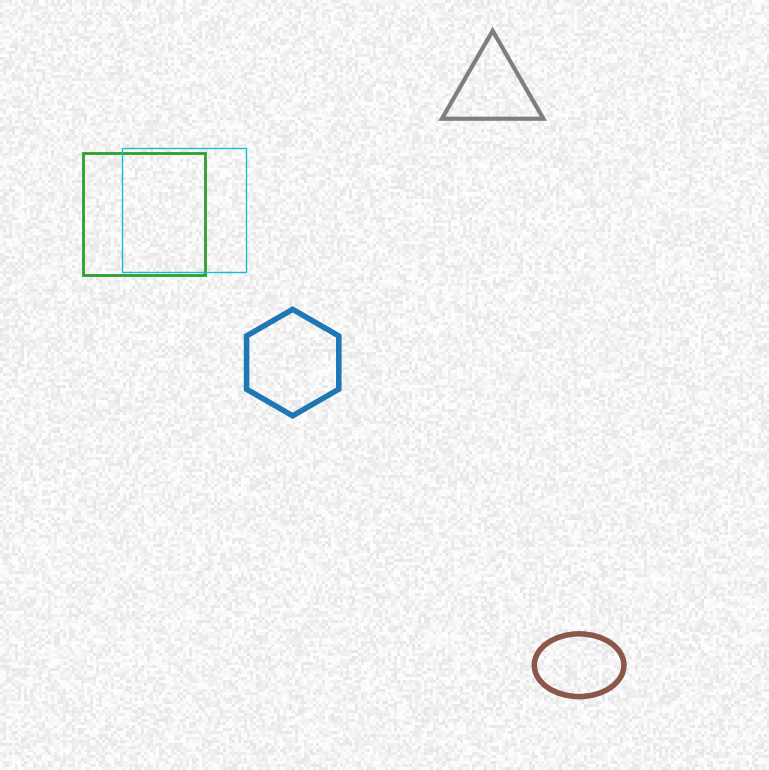[{"shape": "hexagon", "thickness": 2, "radius": 0.35, "center": [0.38, 0.529]}, {"shape": "square", "thickness": 1, "radius": 0.4, "center": [0.187, 0.722]}, {"shape": "oval", "thickness": 2, "radius": 0.29, "center": [0.752, 0.136]}, {"shape": "triangle", "thickness": 1.5, "radius": 0.38, "center": [0.64, 0.884]}, {"shape": "square", "thickness": 0.5, "radius": 0.4, "center": [0.239, 0.727]}]